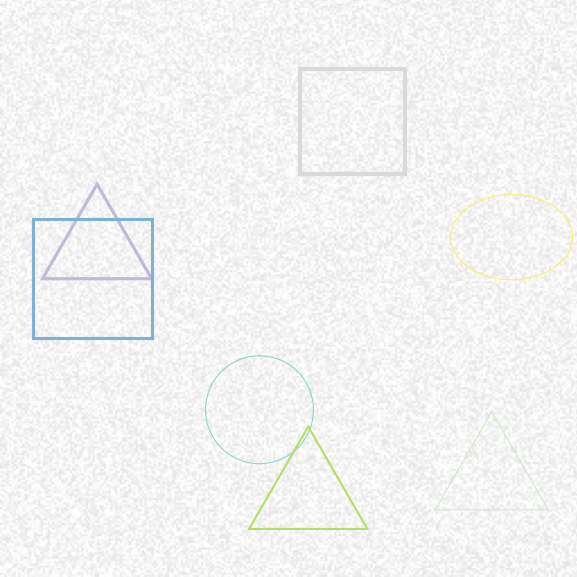[{"shape": "circle", "thickness": 0.5, "radius": 0.47, "center": [0.449, 0.29]}, {"shape": "triangle", "thickness": 1.5, "radius": 0.55, "center": [0.168, 0.571]}, {"shape": "square", "thickness": 1.5, "radius": 0.52, "center": [0.16, 0.517]}, {"shape": "triangle", "thickness": 1, "radius": 0.59, "center": [0.534, 0.142]}, {"shape": "square", "thickness": 2, "radius": 0.45, "center": [0.611, 0.788]}, {"shape": "triangle", "thickness": 0.5, "radius": 0.57, "center": [0.851, 0.173]}, {"shape": "oval", "thickness": 0.5, "radius": 0.53, "center": [0.886, 0.588]}]